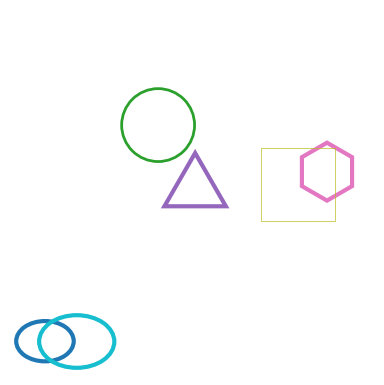[{"shape": "oval", "thickness": 3, "radius": 0.37, "center": [0.117, 0.114]}, {"shape": "circle", "thickness": 2, "radius": 0.47, "center": [0.411, 0.675]}, {"shape": "triangle", "thickness": 3, "radius": 0.46, "center": [0.507, 0.51]}, {"shape": "hexagon", "thickness": 3, "radius": 0.38, "center": [0.849, 0.554]}, {"shape": "square", "thickness": 0.5, "radius": 0.48, "center": [0.774, 0.522]}, {"shape": "oval", "thickness": 3, "radius": 0.49, "center": [0.199, 0.113]}]